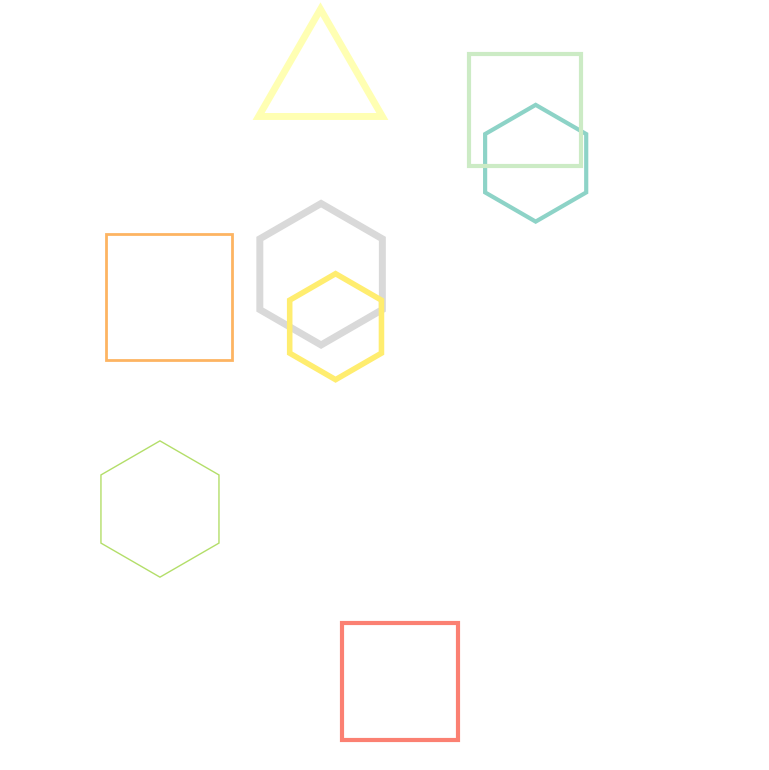[{"shape": "hexagon", "thickness": 1.5, "radius": 0.38, "center": [0.696, 0.788]}, {"shape": "triangle", "thickness": 2.5, "radius": 0.46, "center": [0.416, 0.895]}, {"shape": "square", "thickness": 1.5, "radius": 0.38, "center": [0.52, 0.115]}, {"shape": "square", "thickness": 1, "radius": 0.41, "center": [0.22, 0.615]}, {"shape": "hexagon", "thickness": 0.5, "radius": 0.44, "center": [0.208, 0.339]}, {"shape": "hexagon", "thickness": 2.5, "radius": 0.46, "center": [0.417, 0.644]}, {"shape": "square", "thickness": 1.5, "radius": 0.36, "center": [0.681, 0.857]}, {"shape": "hexagon", "thickness": 2, "radius": 0.34, "center": [0.436, 0.576]}]